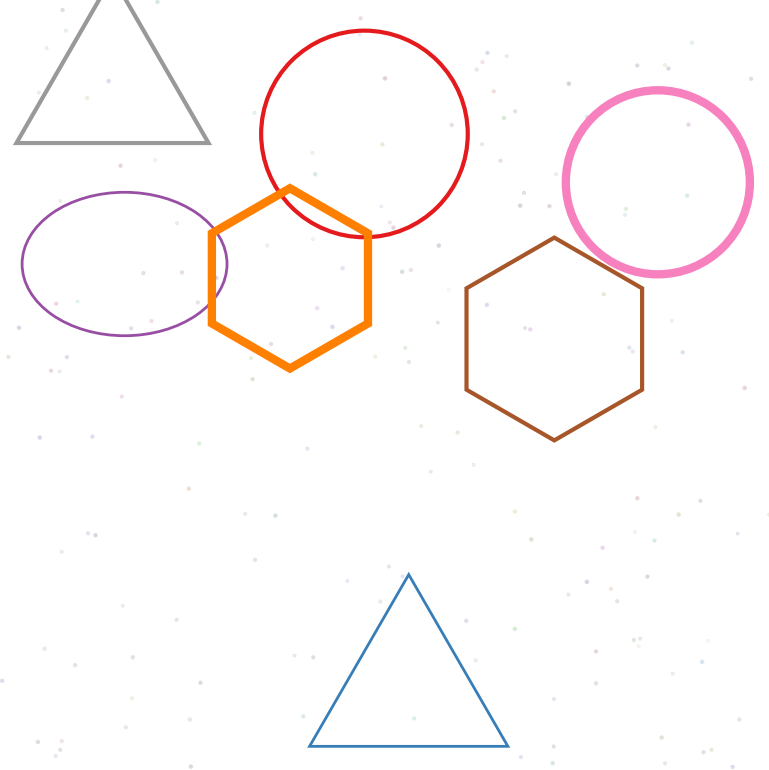[{"shape": "circle", "thickness": 1.5, "radius": 0.67, "center": [0.473, 0.826]}, {"shape": "triangle", "thickness": 1, "radius": 0.74, "center": [0.531, 0.105]}, {"shape": "oval", "thickness": 1, "radius": 0.67, "center": [0.162, 0.657]}, {"shape": "hexagon", "thickness": 3, "radius": 0.59, "center": [0.377, 0.638]}, {"shape": "hexagon", "thickness": 1.5, "radius": 0.66, "center": [0.72, 0.56]}, {"shape": "circle", "thickness": 3, "radius": 0.6, "center": [0.854, 0.763]}, {"shape": "triangle", "thickness": 1.5, "radius": 0.72, "center": [0.146, 0.886]}]